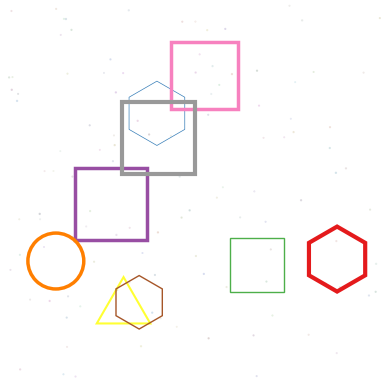[{"shape": "hexagon", "thickness": 3, "radius": 0.42, "center": [0.876, 0.327]}, {"shape": "hexagon", "thickness": 0.5, "radius": 0.42, "center": [0.408, 0.706]}, {"shape": "square", "thickness": 1, "radius": 0.35, "center": [0.669, 0.312]}, {"shape": "square", "thickness": 2.5, "radius": 0.46, "center": [0.289, 0.47]}, {"shape": "circle", "thickness": 2.5, "radius": 0.36, "center": [0.145, 0.322]}, {"shape": "triangle", "thickness": 1.5, "radius": 0.4, "center": [0.321, 0.2]}, {"shape": "hexagon", "thickness": 1, "radius": 0.35, "center": [0.361, 0.215]}, {"shape": "square", "thickness": 2.5, "radius": 0.44, "center": [0.532, 0.803]}, {"shape": "square", "thickness": 3, "radius": 0.47, "center": [0.412, 0.642]}]